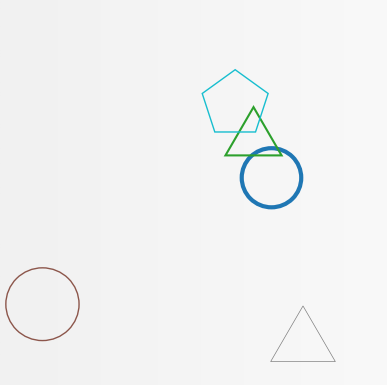[{"shape": "circle", "thickness": 3, "radius": 0.38, "center": [0.701, 0.538]}, {"shape": "triangle", "thickness": 1.5, "radius": 0.42, "center": [0.654, 0.638]}, {"shape": "circle", "thickness": 1, "radius": 0.47, "center": [0.11, 0.21]}, {"shape": "triangle", "thickness": 0.5, "radius": 0.48, "center": [0.782, 0.109]}, {"shape": "pentagon", "thickness": 1, "radius": 0.45, "center": [0.607, 0.73]}]